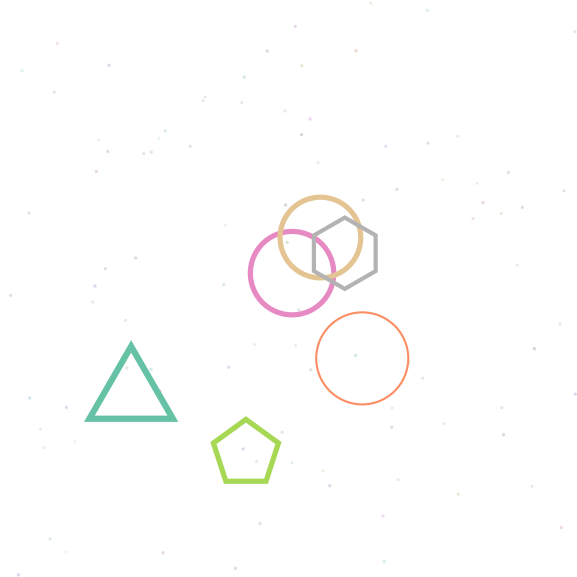[{"shape": "triangle", "thickness": 3, "radius": 0.42, "center": [0.227, 0.316]}, {"shape": "circle", "thickness": 1, "radius": 0.4, "center": [0.627, 0.379]}, {"shape": "circle", "thickness": 2.5, "radius": 0.36, "center": [0.506, 0.526]}, {"shape": "pentagon", "thickness": 2.5, "radius": 0.3, "center": [0.426, 0.214]}, {"shape": "circle", "thickness": 2.5, "radius": 0.35, "center": [0.555, 0.588]}, {"shape": "hexagon", "thickness": 2, "radius": 0.31, "center": [0.597, 0.561]}]